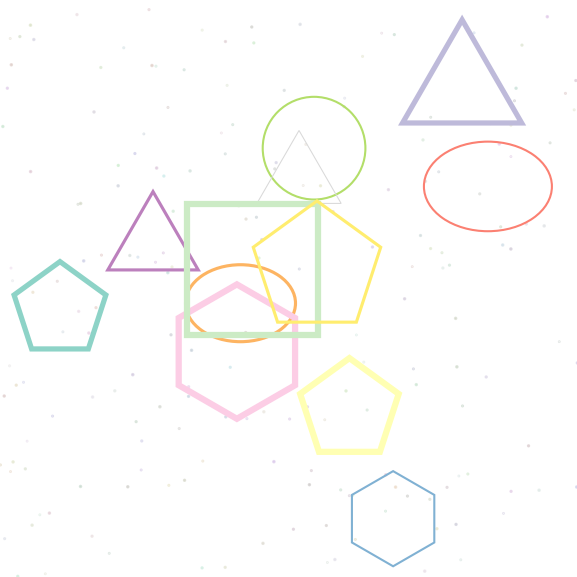[{"shape": "pentagon", "thickness": 2.5, "radius": 0.42, "center": [0.104, 0.463]}, {"shape": "pentagon", "thickness": 3, "radius": 0.45, "center": [0.605, 0.289]}, {"shape": "triangle", "thickness": 2.5, "radius": 0.6, "center": [0.8, 0.846]}, {"shape": "oval", "thickness": 1, "radius": 0.55, "center": [0.845, 0.676]}, {"shape": "hexagon", "thickness": 1, "radius": 0.41, "center": [0.681, 0.101]}, {"shape": "oval", "thickness": 1.5, "radius": 0.48, "center": [0.416, 0.474]}, {"shape": "circle", "thickness": 1, "radius": 0.44, "center": [0.544, 0.743]}, {"shape": "hexagon", "thickness": 3, "radius": 0.58, "center": [0.41, 0.39]}, {"shape": "triangle", "thickness": 0.5, "radius": 0.42, "center": [0.518, 0.689]}, {"shape": "triangle", "thickness": 1.5, "radius": 0.45, "center": [0.265, 0.577]}, {"shape": "square", "thickness": 3, "radius": 0.56, "center": [0.437, 0.533]}, {"shape": "pentagon", "thickness": 1.5, "radius": 0.58, "center": [0.549, 0.535]}]